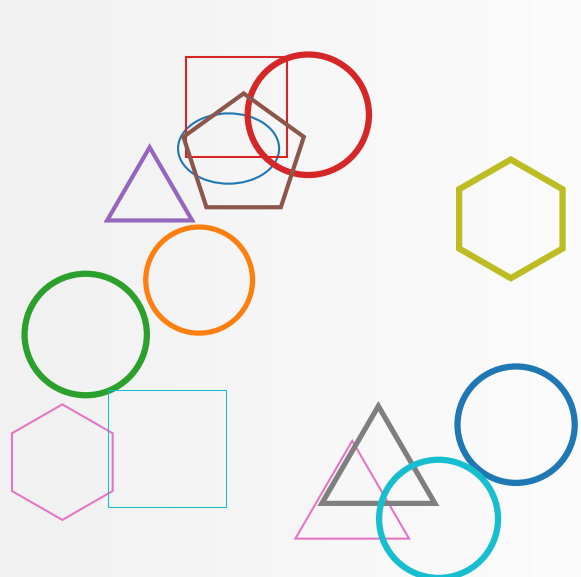[{"shape": "circle", "thickness": 3, "radius": 0.5, "center": [0.888, 0.264]}, {"shape": "oval", "thickness": 1, "radius": 0.43, "center": [0.393, 0.742]}, {"shape": "circle", "thickness": 2.5, "radius": 0.46, "center": [0.343, 0.514]}, {"shape": "circle", "thickness": 3, "radius": 0.53, "center": [0.147, 0.42]}, {"shape": "square", "thickness": 1, "radius": 0.44, "center": [0.407, 0.814]}, {"shape": "circle", "thickness": 3, "radius": 0.52, "center": [0.53, 0.8]}, {"shape": "triangle", "thickness": 2, "radius": 0.42, "center": [0.257, 0.66]}, {"shape": "pentagon", "thickness": 2, "radius": 0.54, "center": [0.419, 0.728]}, {"shape": "hexagon", "thickness": 1, "radius": 0.5, "center": [0.107, 0.199]}, {"shape": "triangle", "thickness": 1, "radius": 0.56, "center": [0.606, 0.123]}, {"shape": "triangle", "thickness": 2.5, "radius": 0.56, "center": [0.651, 0.184]}, {"shape": "hexagon", "thickness": 3, "radius": 0.51, "center": [0.879, 0.62]}, {"shape": "circle", "thickness": 3, "radius": 0.51, "center": [0.755, 0.101]}, {"shape": "square", "thickness": 0.5, "radius": 0.5, "center": [0.287, 0.222]}]